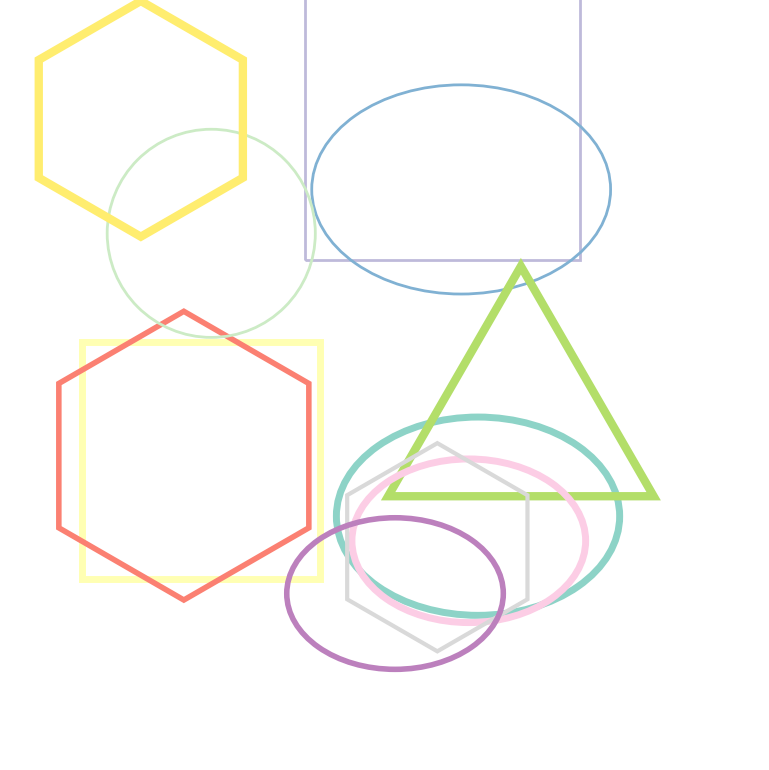[{"shape": "oval", "thickness": 2.5, "radius": 0.92, "center": [0.621, 0.33]}, {"shape": "square", "thickness": 2.5, "radius": 0.77, "center": [0.261, 0.402]}, {"shape": "square", "thickness": 1, "radius": 0.9, "center": [0.575, 0.841]}, {"shape": "hexagon", "thickness": 2, "radius": 0.94, "center": [0.239, 0.408]}, {"shape": "oval", "thickness": 1, "radius": 0.97, "center": [0.599, 0.754]}, {"shape": "triangle", "thickness": 3, "radius": 1.0, "center": [0.676, 0.455]}, {"shape": "oval", "thickness": 2.5, "radius": 0.76, "center": [0.609, 0.298]}, {"shape": "hexagon", "thickness": 1.5, "radius": 0.68, "center": [0.568, 0.289]}, {"shape": "oval", "thickness": 2, "radius": 0.7, "center": [0.513, 0.229]}, {"shape": "circle", "thickness": 1, "radius": 0.68, "center": [0.274, 0.697]}, {"shape": "hexagon", "thickness": 3, "radius": 0.77, "center": [0.183, 0.846]}]